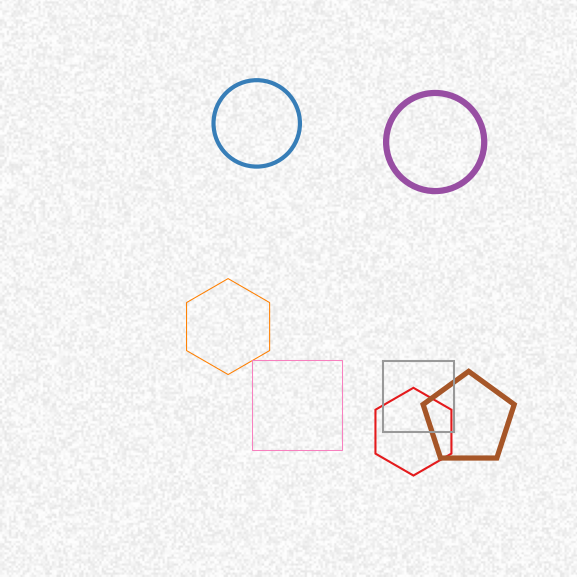[{"shape": "hexagon", "thickness": 1, "radius": 0.38, "center": [0.716, 0.252]}, {"shape": "circle", "thickness": 2, "radius": 0.37, "center": [0.445, 0.785]}, {"shape": "circle", "thickness": 3, "radius": 0.42, "center": [0.754, 0.753]}, {"shape": "hexagon", "thickness": 0.5, "radius": 0.42, "center": [0.395, 0.434]}, {"shape": "pentagon", "thickness": 2.5, "radius": 0.41, "center": [0.812, 0.273]}, {"shape": "square", "thickness": 0.5, "radius": 0.39, "center": [0.514, 0.298]}, {"shape": "square", "thickness": 1, "radius": 0.31, "center": [0.725, 0.313]}]